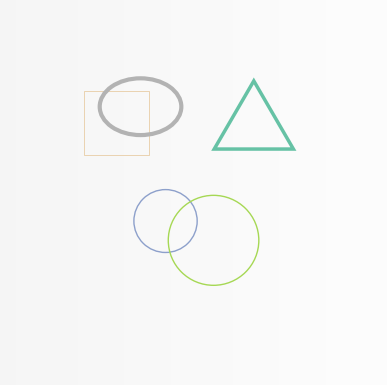[{"shape": "triangle", "thickness": 2.5, "radius": 0.59, "center": [0.655, 0.672]}, {"shape": "circle", "thickness": 1, "radius": 0.41, "center": [0.427, 0.426]}, {"shape": "circle", "thickness": 1, "radius": 0.58, "center": [0.551, 0.376]}, {"shape": "square", "thickness": 0.5, "radius": 0.42, "center": [0.301, 0.68]}, {"shape": "oval", "thickness": 3, "radius": 0.53, "center": [0.363, 0.723]}]